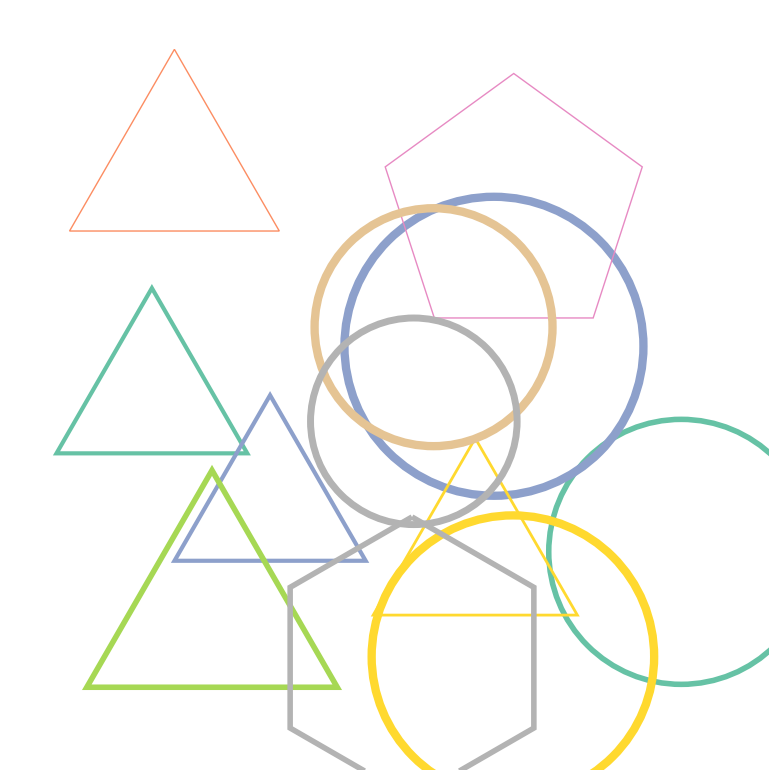[{"shape": "circle", "thickness": 2, "radius": 0.86, "center": [0.885, 0.283]}, {"shape": "triangle", "thickness": 1.5, "radius": 0.72, "center": [0.197, 0.483]}, {"shape": "triangle", "thickness": 0.5, "radius": 0.79, "center": [0.227, 0.779]}, {"shape": "circle", "thickness": 3, "radius": 0.97, "center": [0.641, 0.55]}, {"shape": "triangle", "thickness": 1.5, "radius": 0.72, "center": [0.351, 0.343]}, {"shape": "pentagon", "thickness": 0.5, "radius": 0.88, "center": [0.667, 0.729]}, {"shape": "triangle", "thickness": 2, "radius": 0.94, "center": [0.275, 0.201]}, {"shape": "triangle", "thickness": 1, "radius": 0.77, "center": [0.617, 0.278]}, {"shape": "circle", "thickness": 3, "radius": 0.92, "center": [0.666, 0.147]}, {"shape": "circle", "thickness": 3, "radius": 0.77, "center": [0.563, 0.575]}, {"shape": "hexagon", "thickness": 2, "radius": 0.91, "center": [0.535, 0.146]}, {"shape": "circle", "thickness": 2.5, "radius": 0.67, "center": [0.537, 0.453]}]